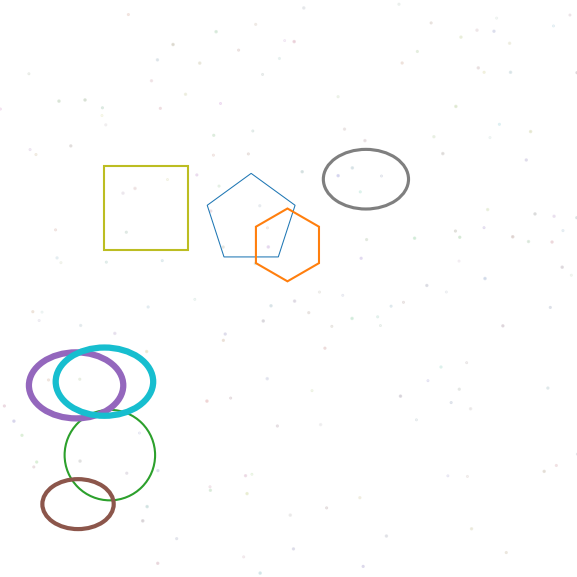[{"shape": "pentagon", "thickness": 0.5, "radius": 0.4, "center": [0.435, 0.619]}, {"shape": "hexagon", "thickness": 1, "radius": 0.32, "center": [0.498, 0.575]}, {"shape": "circle", "thickness": 1, "radius": 0.39, "center": [0.19, 0.211]}, {"shape": "oval", "thickness": 3, "radius": 0.41, "center": [0.132, 0.332]}, {"shape": "oval", "thickness": 2, "radius": 0.31, "center": [0.135, 0.126]}, {"shape": "oval", "thickness": 1.5, "radius": 0.37, "center": [0.634, 0.689]}, {"shape": "square", "thickness": 1, "radius": 0.36, "center": [0.253, 0.639]}, {"shape": "oval", "thickness": 3, "radius": 0.42, "center": [0.181, 0.338]}]